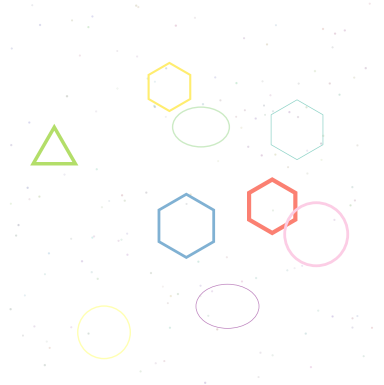[{"shape": "hexagon", "thickness": 0.5, "radius": 0.39, "center": [0.772, 0.663]}, {"shape": "circle", "thickness": 1, "radius": 0.34, "center": [0.27, 0.137]}, {"shape": "hexagon", "thickness": 3, "radius": 0.35, "center": [0.707, 0.464]}, {"shape": "hexagon", "thickness": 2, "radius": 0.41, "center": [0.484, 0.413]}, {"shape": "triangle", "thickness": 2.5, "radius": 0.32, "center": [0.141, 0.606]}, {"shape": "circle", "thickness": 2, "radius": 0.41, "center": [0.821, 0.392]}, {"shape": "oval", "thickness": 0.5, "radius": 0.41, "center": [0.591, 0.204]}, {"shape": "oval", "thickness": 1, "radius": 0.37, "center": [0.522, 0.67]}, {"shape": "hexagon", "thickness": 1.5, "radius": 0.31, "center": [0.44, 0.774]}]